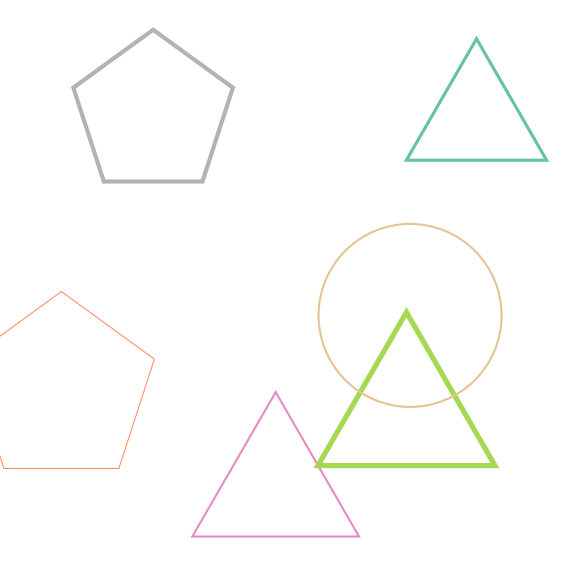[{"shape": "triangle", "thickness": 1.5, "radius": 0.7, "center": [0.825, 0.792]}, {"shape": "pentagon", "thickness": 0.5, "radius": 0.85, "center": [0.106, 0.325]}, {"shape": "triangle", "thickness": 1, "radius": 0.83, "center": [0.477, 0.153]}, {"shape": "triangle", "thickness": 2.5, "radius": 0.89, "center": [0.704, 0.281]}, {"shape": "circle", "thickness": 1, "radius": 0.79, "center": [0.71, 0.453]}, {"shape": "pentagon", "thickness": 2, "radius": 0.73, "center": [0.265, 0.802]}]